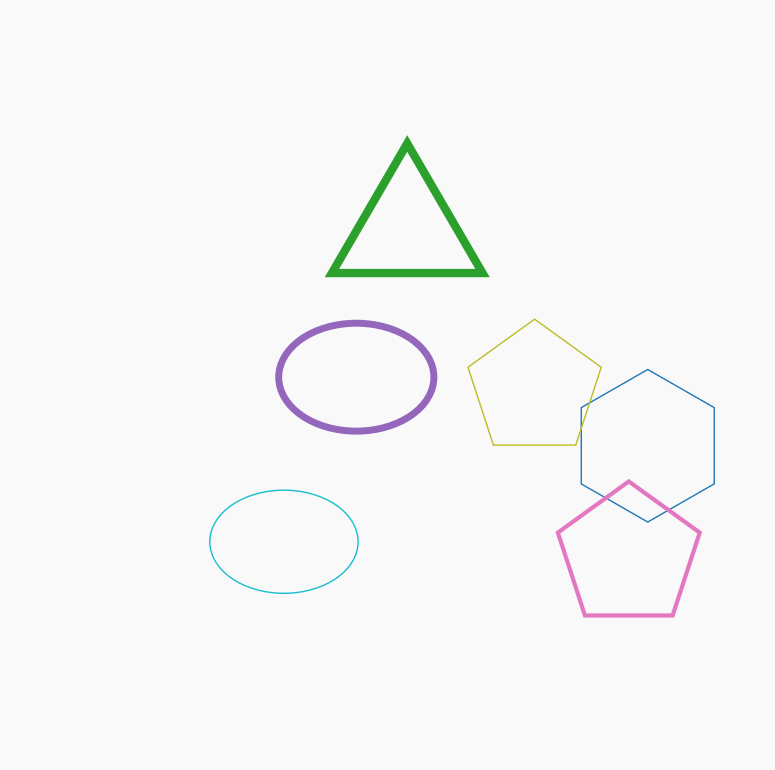[{"shape": "hexagon", "thickness": 0.5, "radius": 0.5, "center": [0.836, 0.421]}, {"shape": "triangle", "thickness": 3, "radius": 0.56, "center": [0.525, 0.701]}, {"shape": "oval", "thickness": 2.5, "radius": 0.5, "center": [0.46, 0.51]}, {"shape": "pentagon", "thickness": 1.5, "radius": 0.48, "center": [0.811, 0.279]}, {"shape": "pentagon", "thickness": 0.5, "radius": 0.45, "center": [0.69, 0.495]}, {"shape": "oval", "thickness": 0.5, "radius": 0.48, "center": [0.366, 0.296]}]